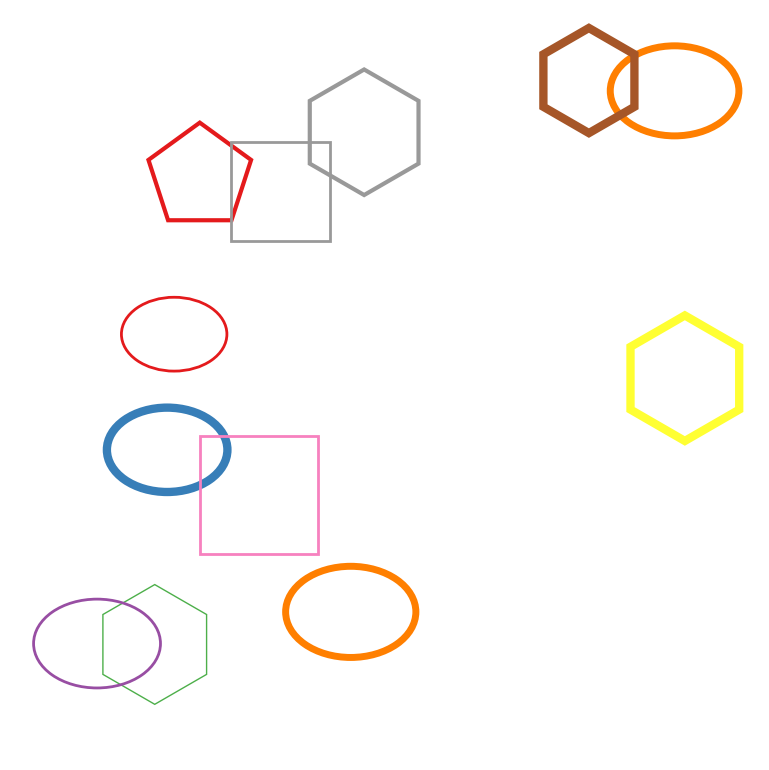[{"shape": "oval", "thickness": 1, "radius": 0.34, "center": [0.226, 0.566]}, {"shape": "pentagon", "thickness": 1.5, "radius": 0.35, "center": [0.259, 0.771]}, {"shape": "oval", "thickness": 3, "radius": 0.39, "center": [0.217, 0.416]}, {"shape": "hexagon", "thickness": 0.5, "radius": 0.39, "center": [0.201, 0.163]}, {"shape": "oval", "thickness": 1, "radius": 0.41, "center": [0.126, 0.164]}, {"shape": "oval", "thickness": 2.5, "radius": 0.42, "center": [0.456, 0.205]}, {"shape": "oval", "thickness": 2.5, "radius": 0.42, "center": [0.876, 0.882]}, {"shape": "hexagon", "thickness": 3, "radius": 0.41, "center": [0.889, 0.509]}, {"shape": "hexagon", "thickness": 3, "radius": 0.34, "center": [0.765, 0.895]}, {"shape": "square", "thickness": 1, "radius": 0.38, "center": [0.336, 0.357]}, {"shape": "hexagon", "thickness": 1.5, "radius": 0.41, "center": [0.473, 0.828]}, {"shape": "square", "thickness": 1, "radius": 0.32, "center": [0.364, 0.751]}]